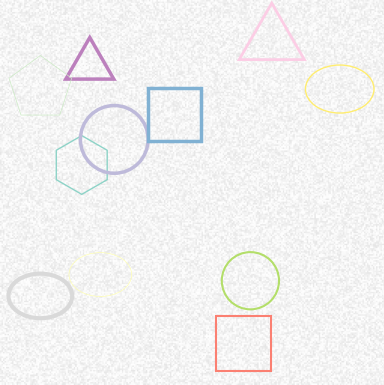[{"shape": "hexagon", "thickness": 1, "radius": 0.38, "center": [0.212, 0.572]}, {"shape": "oval", "thickness": 0.5, "radius": 0.41, "center": [0.261, 0.287]}, {"shape": "circle", "thickness": 2.5, "radius": 0.44, "center": [0.297, 0.638]}, {"shape": "square", "thickness": 1.5, "radius": 0.36, "center": [0.633, 0.107]}, {"shape": "square", "thickness": 2.5, "radius": 0.35, "center": [0.453, 0.702]}, {"shape": "circle", "thickness": 1.5, "radius": 0.37, "center": [0.65, 0.271]}, {"shape": "triangle", "thickness": 2, "radius": 0.49, "center": [0.706, 0.894]}, {"shape": "oval", "thickness": 3, "radius": 0.41, "center": [0.105, 0.231]}, {"shape": "triangle", "thickness": 2.5, "radius": 0.36, "center": [0.233, 0.831]}, {"shape": "pentagon", "thickness": 0.5, "radius": 0.43, "center": [0.105, 0.77]}, {"shape": "oval", "thickness": 1, "radius": 0.45, "center": [0.882, 0.769]}]